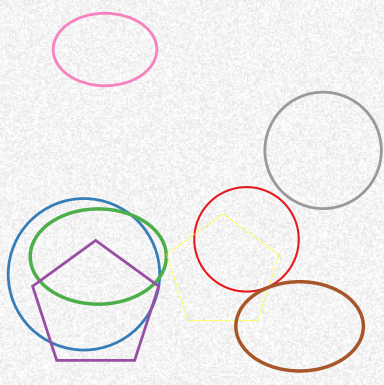[{"shape": "circle", "thickness": 1.5, "radius": 0.68, "center": [0.64, 0.378]}, {"shape": "circle", "thickness": 2, "radius": 0.98, "center": [0.218, 0.288]}, {"shape": "oval", "thickness": 2.5, "radius": 0.88, "center": [0.255, 0.334]}, {"shape": "pentagon", "thickness": 2, "radius": 0.86, "center": [0.248, 0.203]}, {"shape": "pentagon", "thickness": 0.5, "radius": 0.77, "center": [0.579, 0.291]}, {"shape": "oval", "thickness": 2.5, "radius": 0.83, "center": [0.778, 0.152]}, {"shape": "oval", "thickness": 2, "radius": 0.67, "center": [0.273, 0.871]}, {"shape": "circle", "thickness": 2, "radius": 0.76, "center": [0.839, 0.609]}]